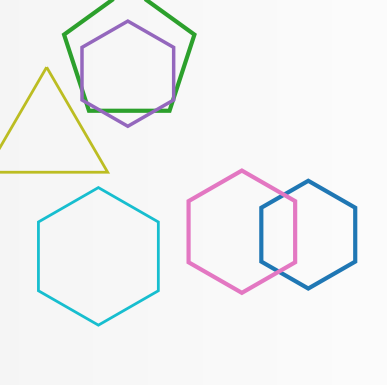[{"shape": "hexagon", "thickness": 3, "radius": 0.7, "center": [0.796, 0.39]}, {"shape": "pentagon", "thickness": 3, "radius": 0.88, "center": [0.334, 0.855]}, {"shape": "hexagon", "thickness": 2.5, "radius": 0.68, "center": [0.33, 0.809]}, {"shape": "hexagon", "thickness": 3, "radius": 0.79, "center": [0.624, 0.398]}, {"shape": "triangle", "thickness": 2, "radius": 0.91, "center": [0.12, 0.644]}, {"shape": "hexagon", "thickness": 2, "radius": 0.89, "center": [0.254, 0.334]}]